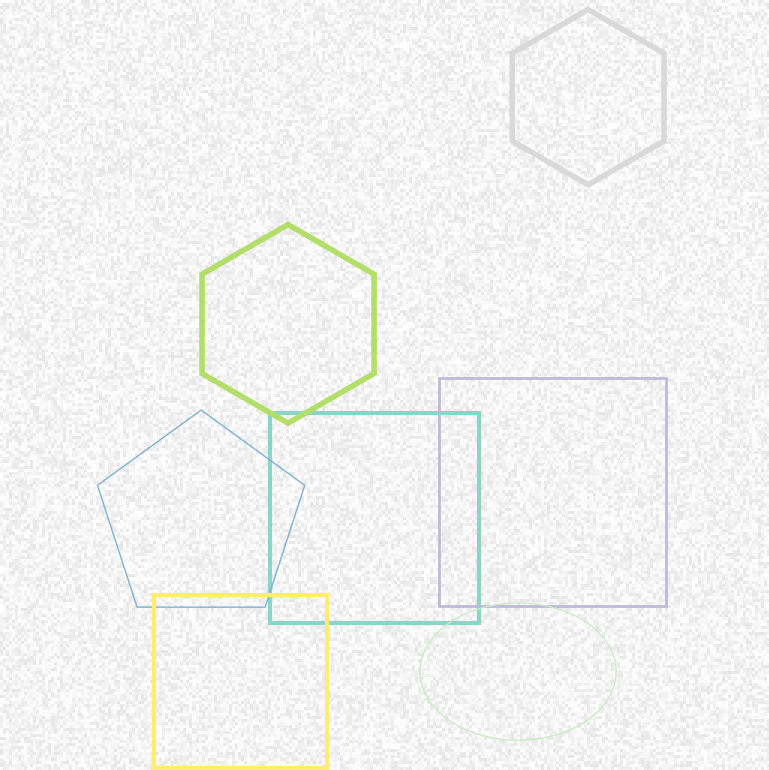[{"shape": "square", "thickness": 1.5, "radius": 0.68, "center": [0.486, 0.328]}, {"shape": "square", "thickness": 1, "radius": 0.74, "center": [0.717, 0.361]}, {"shape": "pentagon", "thickness": 0.5, "radius": 0.71, "center": [0.261, 0.326]}, {"shape": "hexagon", "thickness": 2, "radius": 0.64, "center": [0.374, 0.579]}, {"shape": "hexagon", "thickness": 2, "radius": 0.57, "center": [0.764, 0.874]}, {"shape": "oval", "thickness": 0.5, "radius": 0.64, "center": [0.673, 0.128]}, {"shape": "square", "thickness": 1.5, "radius": 0.56, "center": [0.312, 0.115]}]